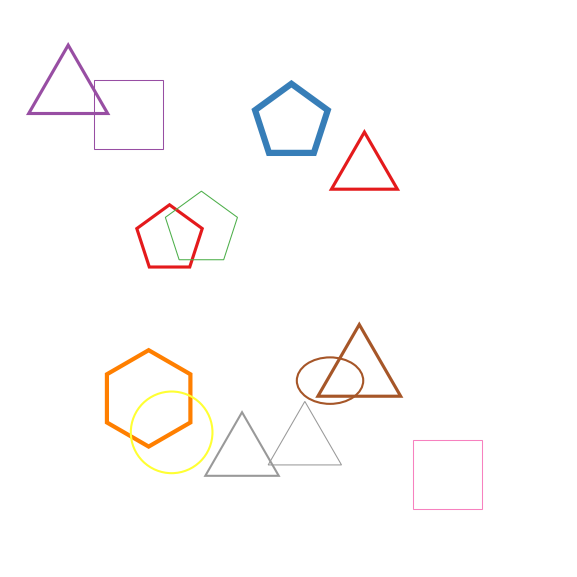[{"shape": "triangle", "thickness": 1.5, "radius": 0.33, "center": [0.631, 0.704]}, {"shape": "pentagon", "thickness": 1.5, "radius": 0.3, "center": [0.294, 0.585]}, {"shape": "pentagon", "thickness": 3, "radius": 0.33, "center": [0.505, 0.788]}, {"shape": "pentagon", "thickness": 0.5, "radius": 0.33, "center": [0.349, 0.602]}, {"shape": "triangle", "thickness": 1.5, "radius": 0.39, "center": [0.118, 0.842]}, {"shape": "square", "thickness": 0.5, "radius": 0.3, "center": [0.222, 0.802]}, {"shape": "hexagon", "thickness": 2, "radius": 0.42, "center": [0.257, 0.309]}, {"shape": "circle", "thickness": 1, "radius": 0.35, "center": [0.297, 0.25]}, {"shape": "oval", "thickness": 1, "radius": 0.29, "center": [0.571, 0.34]}, {"shape": "triangle", "thickness": 1.5, "radius": 0.41, "center": [0.622, 0.354]}, {"shape": "square", "thickness": 0.5, "radius": 0.3, "center": [0.775, 0.178]}, {"shape": "triangle", "thickness": 1, "radius": 0.37, "center": [0.419, 0.212]}, {"shape": "triangle", "thickness": 0.5, "radius": 0.37, "center": [0.528, 0.231]}]